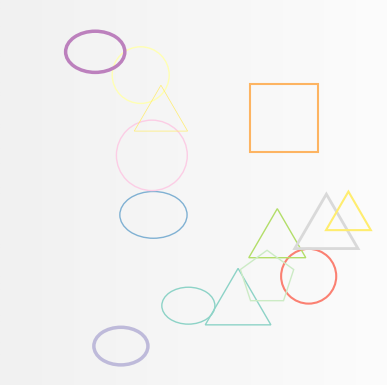[{"shape": "oval", "thickness": 1, "radius": 0.34, "center": [0.486, 0.206]}, {"shape": "triangle", "thickness": 1, "radius": 0.49, "center": [0.614, 0.205]}, {"shape": "circle", "thickness": 1, "radius": 0.37, "center": [0.363, 0.805]}, {"shape": "oval", "thickness": 2.5, "radius": 0.35, "center": [0.312, 0.101]}, {"shape": "circle", "thickness": 1.5, "radius": 0.36, "center": [0.797, 0.282]}, {"shape": "oval", "thickness": 1, "radius": 0.43, "center": [0.396, 0.442]}, {"shape": "square", "thickness": 1.5, "radius": 0.44, "center": [0.732, 0.692]}, {"shape": "triangle", "thickness": 1, "radius": 0.42, "center": [0.716, 0.373]}, {"shape": "circle", "thickness": 1, "radius": 0.46, "center": [0.392, 0.596]}, {"shape": "triangle", "thickness": 2, "radius": 0.47, "center": [0.842, 0.401]}, {"shape": "oval", "thickness": 2.5, "radius": 0.38, "center": [0.246, 0.865]}, {"shape": "pentagon", "thickness": 1, "radius": 0.36, "center": [0.689, 0.278]}, {"shape": "triangle", "thickness": 1.5, "radius": 0.33, "center": [0.899, 0.436]}, {"shape": "triangle", "thickness": 0.5, "radius": 0.4, "center": [0.415, 0.699]}]